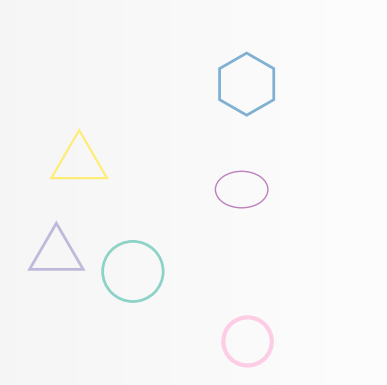[{"shape": "circle", "thickness": 2, "radius": 0.39, "center": [0.343, 0.295]}, {"shape": "triangle", "thickness": 2, "radius": 0.4, "center": [0.145, 0.34]}, {"shape": "hexagon", "thickness": 2, "radius": 0.4, "center": [0.637, 0.781]}, {"shape": "circle", "thickness": 3, "radius": 0.31, "center": [0.639, 0.113]}, {"shape": "oval", "thickness": 1, "radius": 0.34, "center": [0.624, 0.508]}, {"shape": "triangle", "thickness": 1.5, "radius": 0.41, "center": [0.204, 0.579]}]